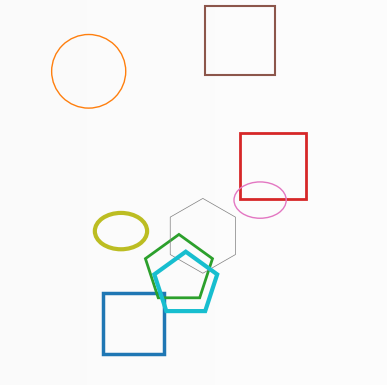[{"shape": "square", "thickness": 2.5, "radius": 0.39, "center": [0.344, 0.159]}, {"shape": "circle", "thickness": 1, "radius": 0.48, "center": [0.229, 0.815]}, {"shape": "pentagon", "thickness": 2, "radius": 0.45, "center": [0.462, 0.3]}, {"shape": "square", "thickness": 2, "radius": 0.43, "center": [0.704, 0.57]}, {"shape": "square", "thickness": 1.5, "radius": 0.45, "center": [0.62, 0.894]}, {"shape": "oval", "thickness": 1, "radius": 0.34, "center": [0.671, 0.48]}, {"shape": "hexagon", "thickness": 0.5, "radius": 0.49, "center": [0.523, 0.387]}, {"shape": "oval", "thickness": 3, "radius": 0.34, "center": [0.312, 0.4]}, {"shape": "pentagon", "thickness": 3, "radius": 0.43, "center": [0.479, 0.261]}]